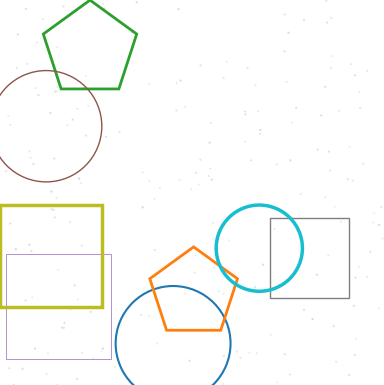[{"shape": "circle", "thickness": 1.5, "radius": 0.75, "center": [0.45, 0.108]}, {"shape": "pentagon", "thickness": 2, "radius": 0.6, "center": [0.503, 0.239]}, {"shape": "pentagon", "thickness": 2, "radius": 0.64, "center": [0.234, 0.872]}, {"shape": "square", "thickness": 0.5, "radius": 0.68, "center": [0.152, 0.204]}, {"shape": "circle", "thickness": 1, "radius": 0.72, "center": [0.12, 0.672]}, {"shape": "square", "thickness": 1, "radius": 0.52, "center": [0.804, 0.329]}, {"shape": "square", "thickness": 2.5, "radius": 0.66, "center": [0.133, 0.334]}, {"shape": "circle", "thickness": 2.5, "radius": 0.56, "center": [0.674, 0.355]}]